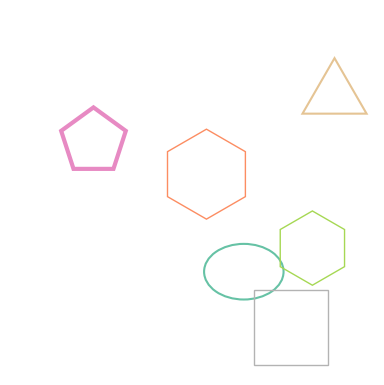[{"shape": "oval", "thickness": 1.5, "radius": 0.52, "center": [0.633, 0.294]}, {"shape": "hexagon", "thickness": 1, "radius": 0.58, "center": [0.536, 0.548]}, {"shape": "pentagon", "thickness": 3, "radius": 0.44, "center": [0.243, 0.633]}, {"shape": "hexagon", "thickness": 1, "radius": 0.48, "center": [0.811, 0.356]}, {"shape": "triangle", "thickness": 1.5, "radius": 0.48, "center": [0.869, 0.753]}, {"shape": "square", "thickness": 1, "radius": 0.48, "center": [0.756, 0.15]}]